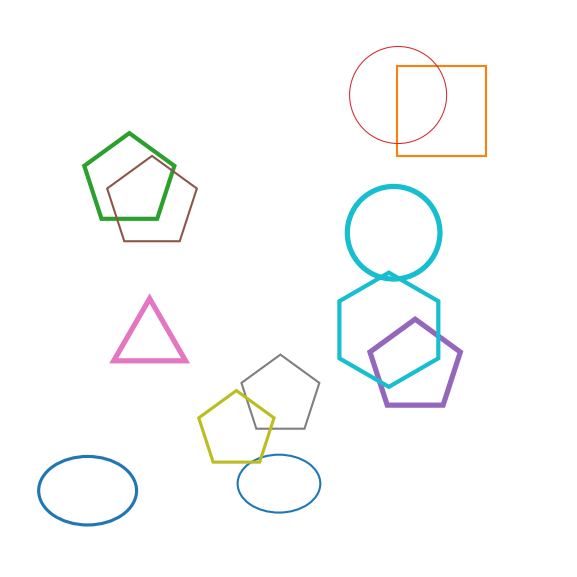[{"shape": "oval", "thickness": 1.5, "radius": 0.42, "center": [0.152, 0.149]}, {"shape": "oval", "thickness": 1, "radius": 0.36, "center": [0.483, 0.162]}, {"shape": "square", "thickness": 1, "radius": 0.39, "center": [0.765, 0.807]}, {"shape": "pentagon", "thickness": 2, "radius": 0.41, "center": [0.224, 0.687]}, {"shape": "circle", "thickness": 0.5, "radius": 0.42, "center": [0.689, 0.835]}, {"shape": "pentagon", "thickness": 2.5, "radius": 0.41, "center": [0.719, 0.364]}, {"shape": "pentagon", "thickness": 1, "radius": 0.41, "center": [0.263, 0.647]}, {"shape": "triangle", "thickness": 2.5, "radius": 0.36, "center": [0.259, 0.41]}, {"shape": "pentagon", "thickness": 1, "radius": 0.35, "center": [0.486, 0.314]}, {"shape": "pentagon", "thickness": 1.5, "radius": 0.34, "center": [0.409, 0.254]}, {"shape": "hexagon", "thickness": 2, "radius": 0.49, "center": [0.673, 0.428]}, {"shape": "circle", "thickness": 2.5, "radius": 0.4, "center": [0.682, 0.596]}]